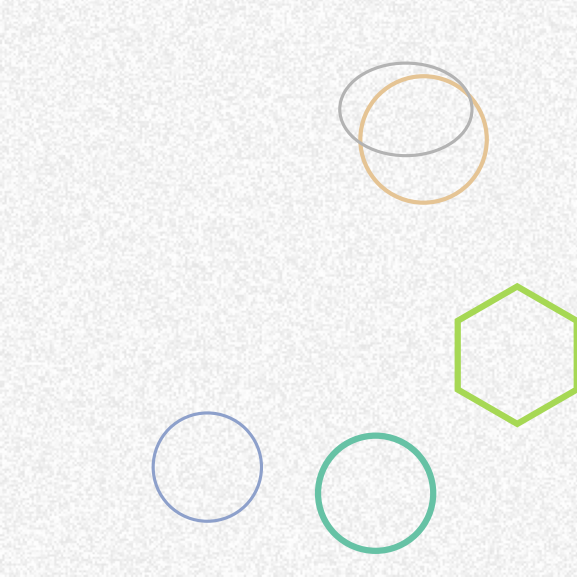[{"shape": "circle", "thickness": 3, "radius": 0.5, "center": [0.65, 0.145]}, {"shape": "circle", "thickness": 1.5, "radius": 0.47, "center": [0.359, 0.19]}, {"shape": "hexagon", "thickness": 3, "radius": 0.59, "center": [0.896, 0.384]}, {"shape": "circle", "thickness": 2, "radius": 0.55, "center": [0.733, 0.758]}, {"shape": "oval", "thickness": 1.5, "radius": 0.57, "center": [0.703, 0.81]}]